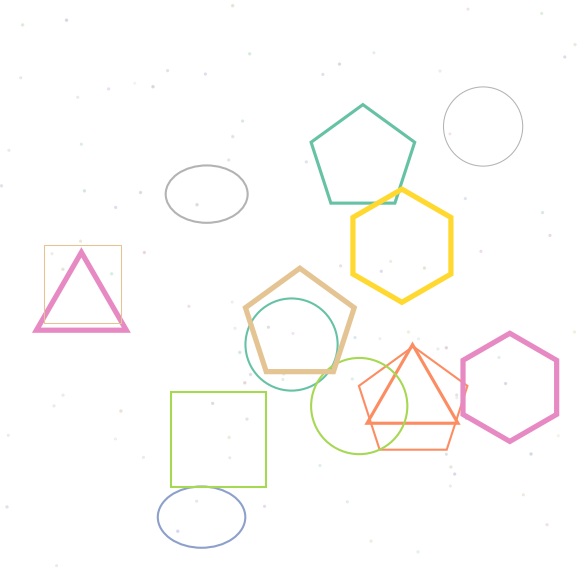[{"shape": "circle", "thickness": 1, "radius": 0.4, "center": [0.505, 0.403]}, {"shape": "pentagon", "thickness": 1.5, "radius": 0.47, "center": [0.628, 0.724]}, {"shape": "pentagon", "thickness": 1, "radius": 0.49, "center": [0.715, 0.3]}, {"shape": "triangle", "thickness": 1.5, "radius": 0.45, "center": [0.714, 0.312]}, {"shape": "oval", "thickness": 1, "radius": 0.38, "center": [0.349, 0.104]}, {"shape": "triangle", "thickness": 2.5, "radius": 0.45, "center": [0.141, 0.472]}, {"shape": "hexagon", "thickness": 2.5, "radius": 0.47, "center": [0.883, 0.328]}, {"shape": "circle", "thickness": 1, "radius": 0.42, "center": [0.622, 0.296]}, {"shape": "square", "thickness": 1, "radius": 0.41, "center": [0.379, 0.238]}, {"shape": "hexagon", "thickness": 2.5, "radius": 0.49, "center": [0.696, 0.574]}, {"shape": "square", "thickness": 0.5, "radius": 0.34, "center": [0.143, 0.507]}, {"shape": "pentagon", "thickness": 2.5, "radius": 0.5, "center": [0.519, 0.436]}, {"shape": "circle", "thickness": 0.5, "radius": 0.34, "center": [0.837, 0.78]}, {"shape": "oval", "thickness": 1, "radius": 0.35, "center": [0.358, 0.663]}]